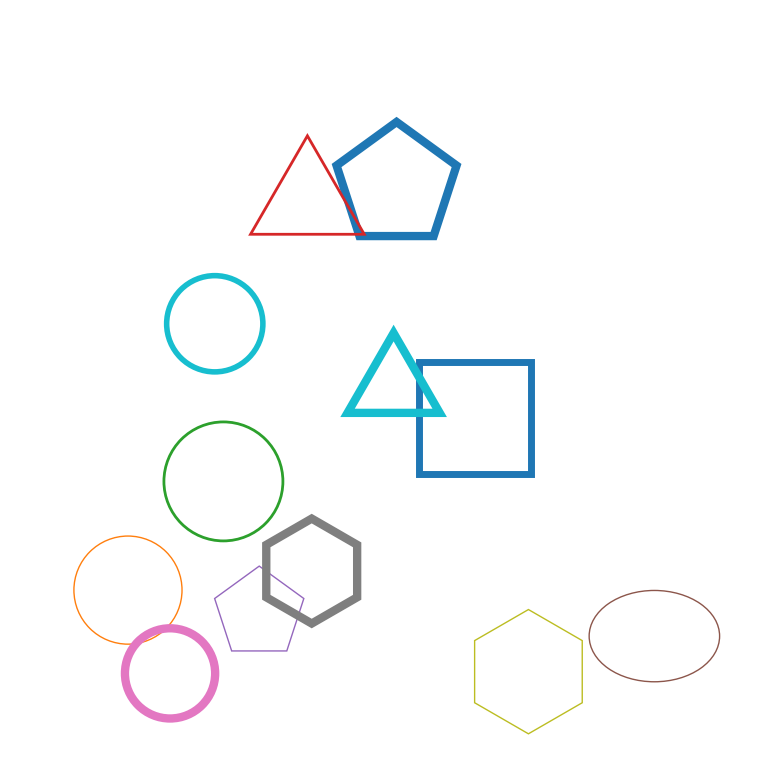[{"shape": "square", "thickness": 2.5, "radius": 0.36, "center": [0.617, 0.457]}, {"shape": "pentagon", "thickness": 3, "radius": 0.41, "center": [0.515, 0.76]}, {"shape": "circle", "thickness": 0.5, "radius": 0.35, "center": [0.166, 0.234]}, {"shape": "circle", "thickness": 1, "radius": 0.39, "center": [0.29, 0.375]}, {"shape": "triangle", "thickness": 1, "radius": 0.43, "center": [0.399, 0.738]}, {"shape": "pentagon", "thickness": 0.5, "radius": 0.3, "center": [0.337, 0.204]}, {"shape": "oval", "thickness": 0.5, "radius": 0.42, "center": [0.85, 0.174]}, {"shape": "circle", "thickness": 3, "radius": 0.29, "center": [0.221, 0.125]}, {"shape": "hexagon", "thickness": 3, "radius": 0.34, "center": [0.405, 0.258]}, {"shape": "hexagon", "thickness": 0.5, "radius": 0.4, "center": [0.686, 0.128]}, {"shape": "circle", "thickness": 2, "radius": 0.31, "center": [0.279, 0.58]}, {"shape": "triangle", "thickness": 3, "radius": 0.35, "center": [0.511, 0.498]}]